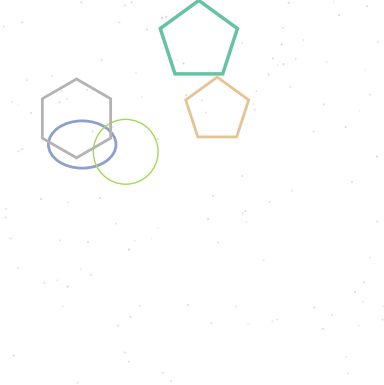[{"shape": "pentagon", "thickness": 2.5, "radius": 0.53, "center": [0.516, 0.893]}, {"shape": "oval", "thickness": 2, "radius": 0.44, "center": [0.214, 0.625]}, {"shape": "circle", "thickness": 1, "radius": 0.42, "center": [0.326, 0.606]}, {"shape": "pentagon", "thickness": 2, "radius": 0.43, "center": [0.564, 0.714]}, {"shape": "hexagon", "thickness": 2, "radius": 0.51, "center": [0.199, 0.692]}]